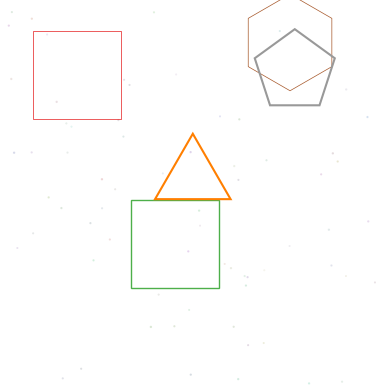[{"shape": "square", "thickness": 0.5, "radius": 0.57, "center": [0.2, 0.805]}, {"shape": "square", "thickness": 1, "radius": 0.57, "center": [0.454, 0.367]}, {"shape": "triangle", "thickness": 1.5, "radius": 0.57, "center": [0.501, 0.539]}, {"shape": "hexagon", "thickness": 0.5, "radius": 0.63, "center": [0.753, 0.89]}, {"shape": "pentagon", "thickness": 1.5, "radius": 0.55, "center": [0.766, 0.815]}]